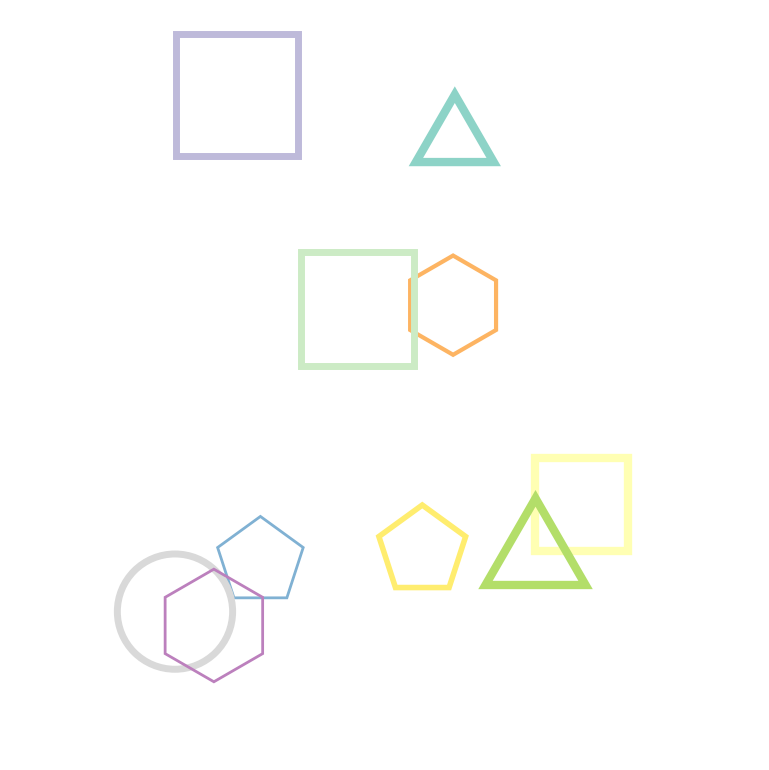[{"shape": "triangle", "thickness": 3, "radius": 0.29, "center": [0.591, 0.819]}, {"shape": "square", "thickness": 3, "radius": 0.3, "center": [0.755, 0.344]}, {"shape": "square", "thickness": 2.5, "radius": 0.4, "center": [0.307, 0.876]}, {"shape": "pentagon", "thickness": 1, "radius": 0.29, "center": [0.338, 0.271]}, {"shape": "hexagon", "thickness": 1.5, "radius": 0.32, "center": [0.588, 0.604]}, {"shape": "triangle", "thickness": 3, "radius": 0.38, "center": [0.695, 0.278]}, {"shape": "circle", "thickness": 2.5, "radius": 0.37, "center": [0.227, 0.206]}, {"shape": "hexagon", "thickness": 1, "radius": 0.37, "center": [0.278, 0.188]}, {"shape": "square", "thickness": 2.5, "radius": 0.37, "center": [0.464, 0.599]}, {"shape": "pentagon", "thickness": 2, "radius": 0.3, "center": [0.548, 0.285]}]